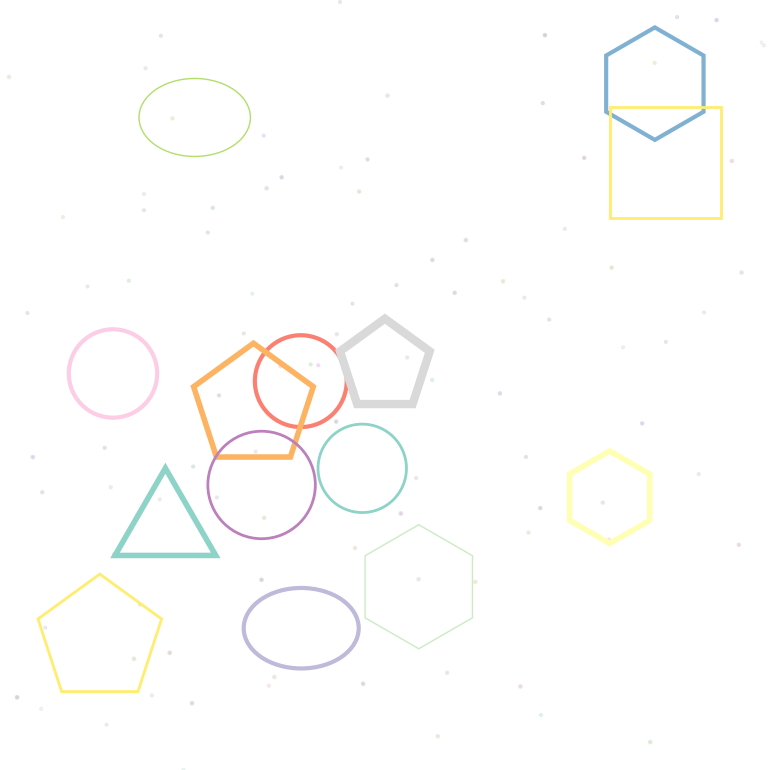[{"shape": "circle", "thickness": 1, "radius": 0.29, "center": [0.47, 0.392]}, {"shape": "triangle", "thickness": 2, "radius": 0.38, "center": [0.215, 0.316]}, {"shape": "hexagon", "thickness": 2, "radius": 0.3, "center": [0.792, 0.354]}, {"shape": "oval", "thickness": 1.5, "radius": 0.37, "center": [0.391, 0.184]}, {"shape": "circle", "thickness": 1.5, "radius": 0.3, "center": [0.391, 0.505]}, {"shape": "hexagon", "thickness": 1.5, "radius": 0.37, "center": [0.85, 0.891]}, {"shape": "pentagon", "thickness": 2, "radius": 0.41, "center": [0.329, 0.473]}, {"shape": "oval", "thickness": 0.5, "radius": 0.36, "center": [0.253, 0.847]}, {"shape": "circle", "thickness": 1.5, "radius": 0.29, "center": [0.147, 0.515]}, {"shape": "pentagon", "thickness": 3, "radius": 0.31, "center": [0.5, 0.525]}, {"shape": "circle", "thickness": 1, "radius": 0.35, "center": [0.34, 0.37]}, {"shape": "hexagon", "thickness": 0.5, "radius": 0.4, "center": [0.544, 0.238]}, {"shape": "square", "thickness": 1, "radius": 0.36, "center": [0.865, 0.789]}, {"shape": "pentagon", "thickness": 1, "radius": 0.42, "center": [0.13, 0.17]}]